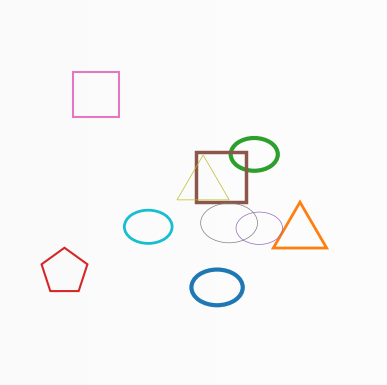[{"shape": "oval", "thickness": 3, "radius": 0.33, "center": [0.56, 0.253]}, {"shape": "triangle", "thickness": 2, "radius": 0.4, "center": [0.774, 0.395]}, {"shape": "oval", "thickness": 3, "radius": 0.3, "center": [0.656, 0.599]}, {"shape": "pentagon", "thickness": 1.5, "radius": 0.31, "center": [0.166, 0.294]}, {"shape": "oval", "thickness": 0.5, "radius": 0.3, "center": [0.669, 0.407]}, {"shape": "square", "thickness": 2.5, "radius": 0.32, "center": [0.57, 0.54]}, {"shape": "square", "thickness": 1.5, "radius": 0.29, "center": [0.248, 0.755]}, {"shape": "oval", "thickness": 0.5, "radius": 0.37, "center": [0.591, 0.421]}, {"shape": "triangle", "thickness": 0.5, "radius": 0.39, "center": [0.524, 0.52]}, {"shape": "oval", "thickness": 2, "radius": 0.31, "center": [0.383, 0.411]}]